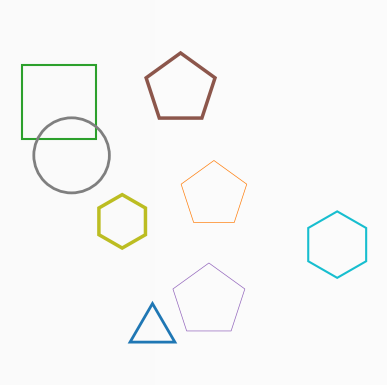[{"shape": "triangle", "thickness": 2, "radius": 0.33, "center": [0.393, 0.145]}, {"shape": "pentagon", "thickness": 0.5, "radius": 0.45, "center": [0.552, 0.494]}, {"shape": "square", "thickness": 1.5, "radius": 0.48, "center": [0.152, 0.736]}, {"shape": "pentagon", "thickness": 0.5, "radius": 0.49, "center": [0.539, 0.219]}, {"shape": "pentagon", "thickness": 2.5, "radius": 0.47, "center": [0.466, 0.769]}, {"shape": "circle", "thickness": 2, "radius": 0.49, "center": [0.185, 0.596]}, {"shape": "hexagon", "thickness": 2.5, "radius": 0.35, "center": [0.315, 0.425]}, {"shape": "hexagon", "thickness": 1.5, "radius": 0.43, "center": [0.87, 0.365]}]